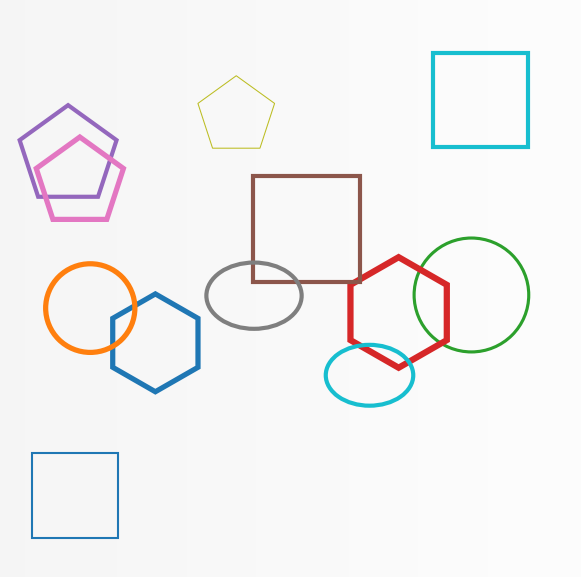[{"shape": "hexagon", "thickness": 2.5, "radius": 0.42, "center": [0.267, 0.405]}, {"shape": "square", "thickness": 1, "radius": 0.37, "center": [0.128, 0.141]}, {"shape": "circle", "thickness": 2.5, "radius": 0.38, "center": [0.155, 0.466]}, {"shape": "circle", "thickness": 1.5, "radius": 0.49, "center": [0.811, 0.488]}, {"shape": "hexagon", "thickness": 3, "radius": 0.48, "center": [0.686, 0.458]}, {"shape": "pentagon", "thickness": 2, "radius": 0.44, "center": [0.117, 0.729]}, {"shape": "square", "thickness": 2, "radius": 0.46, "center": [0.527, 0.603]}, {"shape": "pentagon", "thickness": 2.5, "radius": 0.39, "center": [0.137, 0.683]}, {"shape": "oval", "thickness": 2, "radius": 0.41, "center": [0.437, 0.487]}, {"shape": "pentagon", "thickness": 0.5, "radius": 0.35, "center": [0.406, 0.799]}, {"shape": "square", "thickness": 2, "radius": 0.41, "center": [0.826, 0.826]}, {"shape": "oval", "thickness": 2, "radius": 0.38, "center": [0.636, 0.349]}]